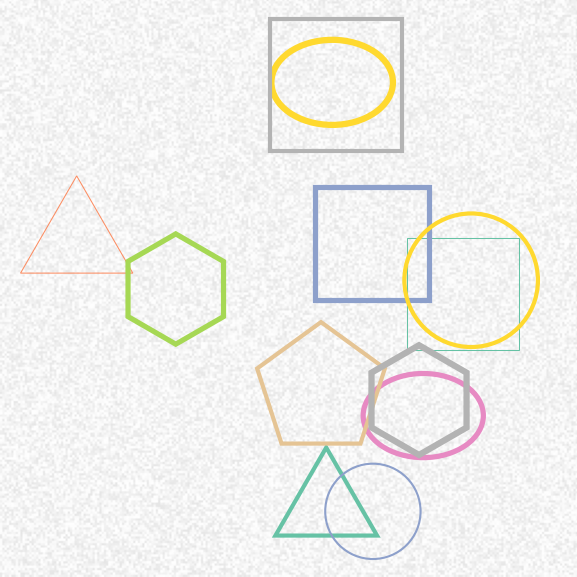[{"shape": "triangle", "thickness": 2, "radius": 0.51, "center": [0.565, 0.123]}, {"shape": "square", "thickness": 0.5, "radius": 0.48, "center": [0.802, 0.49]}, {"shape": "triangle", "thickness": 0.5, "radius": 0.56, "center": [0.133, 0.582]}, {"shape": "circle", "thickness": 1, "radius": 0.41, "center": [0.646, 0.114]}, {"shape": "square", "thickness": 2.5, "radius": 0.49, "center": [0.644, 0.578]}, {"shape": "oval", "thickness": 2.5, "radius": 0.52, "center": [0.733, 0.28]}, {"shape": "hexagon", "thickness": 2.5, "radius": 0.48, "center": [0.304, 0.499]}, {"shape": "oval", "thickness": 3, "radius": 0.53, "center": [0.575, 0.857]}, {"shape": "circle", "thickness": 2, "radius": 0.58, "center": [0.816, 0.514]}, {"shape": "pentagon", "thickness": 2, "radius": 0.58, "center": [0.556, 0.325]}, {"shape": "hexagon", "thickness": 3, "radius": 0.48, "center": [0.726, 0.306]}, {"shape": "square", "thickness": 2, "radius": 0.57, "center": [0.582, 0.852]}]